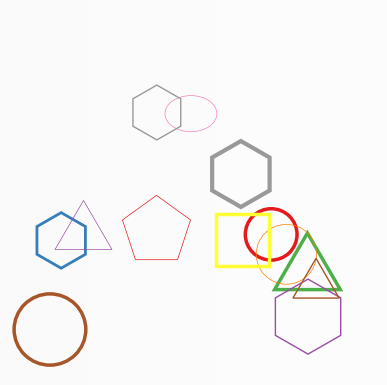[{"shape": "pentagon", "thickness": 0.5, "radius": 0.46, "center": [0.404, 0.4]}, {"shape": "circle", "thickness": 2.5, "radius": 0.33, "center": [0.7, 0.391]}, {"shape": "hexagon", "thickness": 2, "radius": 0.36, "center": [0.158, 0.376]}, {"shape": "triangle", "thickness": 2.5, "radius": 0.49, "center": [0.793, 0.297]}, {"shape": "triangle", "thickness": 0.5, "radius": 0.42, "center": [0.216, 0.394]}, {"shape": "hexagon", "thickness": 1, "radius": 0.49, "center": [0.795, 0.178]}, {"shape": "circle", "thickness": 0.5, "radius": 0.39, "center": [0.739, 0.34]}, {"shape": "square", "thickness": 2.5, "radius": 0.34, "center": [0.625, 0.377]}, {"shape": "circle", "thickness": 2.5, "radius": 0.46, "center": [0.129, 0.144]}, {"shape": "triangle", "thickness": 1, "radius": 0.34, "center": [0.816, 0.26]}, {"shape": "oval", "thickness": 0.5, "radius": 0.33, "center": [0.493, 0.705]}, {"shape": "hexagon", "thickness": 3, "radius": 0.43, "center": [0.622, 0.548]}, {"shape": "hexagon", "thickness": 1, "radius": 0.36, "center": [0.405, 0.708]}]